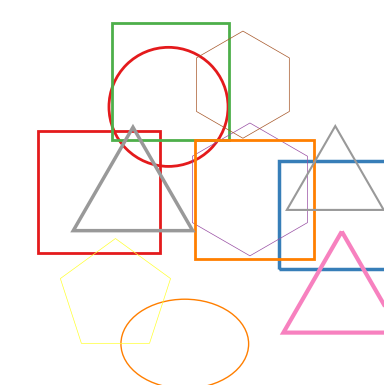[{"shape": "circle", "thickness": 2, "radius": 0.77, "center": [0.438, 0.722]}, {"shape": "square", "thickness": 2, "radius": 0.79, "center": [0.257, 0.501]}, {"shape": "square", "thickness": 2.5, "radius": 0.7, "center": [0.864, 0.441]}, {"shape": "square", "thickness": 2, "radius": 0.76, "center": [0.443, 0.789]}, {"shape": "hexagon", "thickness": 0.5, "radius": 0.86, "center": [0.649, 0.508]}, {"shape": "square", "thickness": 2, "radius": 0.77, "center": [0.661, 0.482]}, {"shape": "oval", "thickness": 1, "radius": 0.83, "center": [0.48, 0.107]}, {"shape": "pentagon", "thickness": 0.5, "radius": 0.75, "center": [0.3, 0.23]}, {"shape": "hexagon", "thickness": 0.5, "radius": 0.7, "center": [0.631, 0.78]}, {"shape": "triangle", "thickness": 3, "radius": 0.88, "center": [0.888, 0.224]}, {"shape": "triangle", "thickness": 2.5, "radius": 0.9, "center": [0.345, 0.49]}, {"shape": "triangle", "thickness": 1.5, "radius": 0.73, "center": [0.871, 0.527]}]